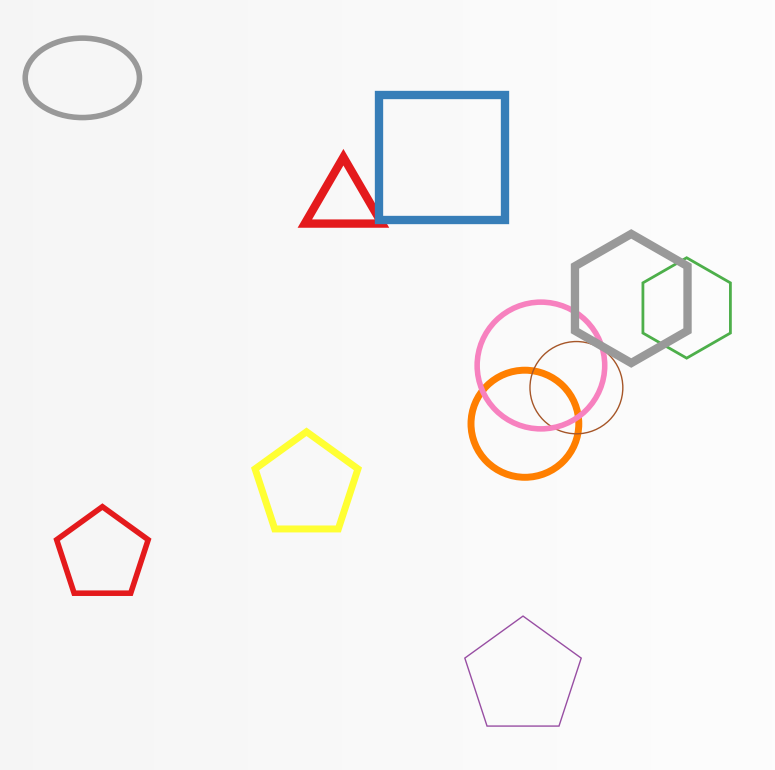[{"shape": "triangle", "thickness": 3, "radius": 0.29, "center": [0.443, 0.738]}, {"shape": "pentagon", "thickness": 2, "radius": 0.31, "center": [0.132, 0.28]}, {"shape": "square", "thickness": 3, "radius": 0.41, "center": [0.57, 0.796]}, {"shape": "hexagon", "thickness": 1, "radius": 0.33, "center": [0.886, 0.6]}, {"shape": "pentagon", "thickness": 0.5, "radius": 0.39, "center": [0.675, 0.121]}, {"shape": "circle", "thickness": 2.5, "radius": 0.35, "center": [0.677, 0.45]}, {"shape": "pentagon", "thickness": 2.5, "radius": 0.35, "center": [0.396, 0.369]}, {"shape": "circle", "thickness": 0.5, "radius": 0.3, "center": [0.744, 0.497]}, {"shape": "circle", "thickness": 2, "radius": 0.41, "center": [0.698, 0.525]}, {"shape": "oval", "thickness": 2, "radius": 0.37, "center": [0.106, 0.899]}, {"shape": "hexagon", "thickness": 3, "radius": 0.42, "center": [0.815, 0.612]}]